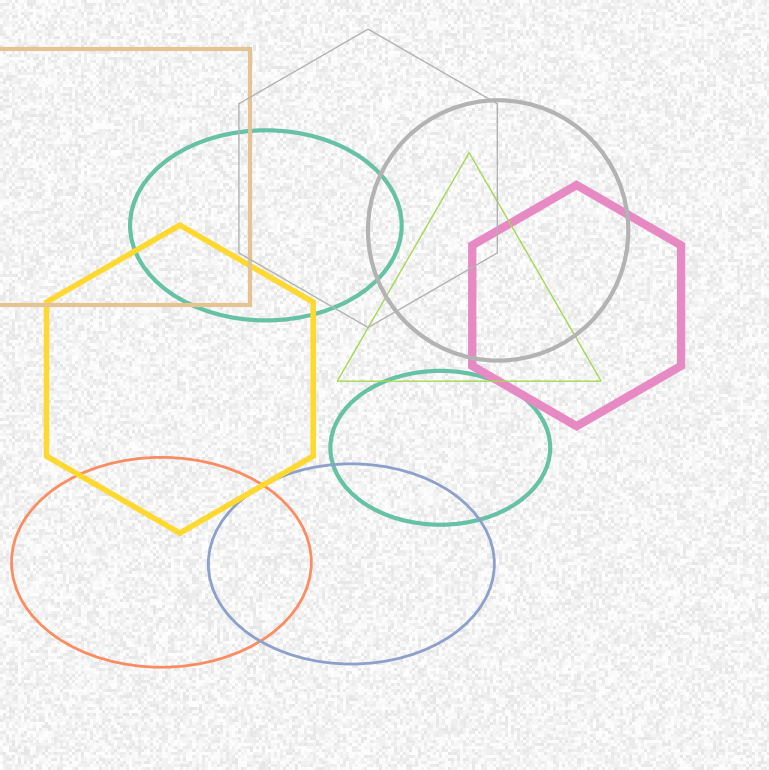[{"shape": "oval", "thickness": 1.5, "radius": 0.88, "center": [0.345, 0.707]}, {"shape": "oval", "thickness": 1.5, "radius": 0.71, "center": [0.572, 0.418]}, {"shape": "oval", "thickness": 1, "radius": 0.97, "center": [0.21, 0.27]}, {"shape": "oval", "thickness": 1, "radius": 0.93, "center": [0.456, 0.268]}, {"shape": "hexagon", "thickness": 3, "radius": 0.78, "center": [0.749, 0.603]}, {"shape": "triangle", "thickness": 0.5, "radius": 0.99, "center": [0.609, 0.604]}, {"shape": "hexagon", "thickness": 2, "radius": 1.0, "center": [0.234, 0.508]}, {"shape": "square", "thickness": 1.5, "radius": 0.83, "center": [0.159, 0.771]}, {"shape": "hexagon", "thickness": 0.5, "radius": 0.97, "center": [0.478, 0.768]}, {"shape": "circle", "thickness": 1.5, "radius": 0.85, "center": [0.647, 0.701]}]